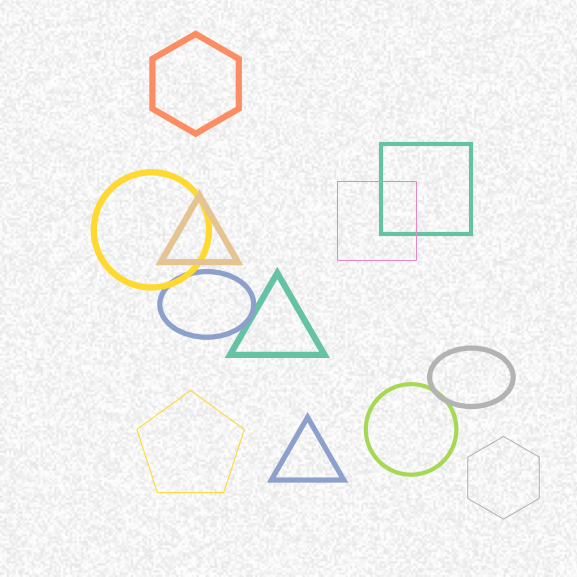[{"shape": "triangle", "thickness": 3, "radius": 0.47, "center": [0.48, 0.432]}, {"shape": "square", "thickness": 2, "radius": 0.39, "center": [0.738, 0.671]}, {"shape": "hexagon", "thickness": 3, "radius": 0.43, "center": [0.339, 0.854]}, {"shape": "oval", "thickness": 2.5, "radius": 0.41, "center": [0.358, 0.472]}, {"shape": "triangle", "thickness": 2.5, "radius": 0.36, "center": [0.533, 0.204]}, {"shape": "square", "thickness": 0.5, "radius": 0.34, "center": [0.652, 0.618]}, {"shape": "circle", "thickness": 2, "radius": 0.39, "center": [0.712, 0.256]}, {"shape": "pentagon", "thickness": 0.5, "radius": 0.49, "center": [0.33, 0.225]}, {"shape": "circle", "thickness": 3, "radius": 0.5, "center": [0.262, 0.601]}, {"shape": "triangle", "thickness": 3, "radius": 0.39, "center": [0.345, 0.584]}, {"shape": "oval", "thickness": 2.5, "radius": 0.36, "center": [0.816, 0.346]}, {"shape": "hexagon", "thickness": 0.5, "radius": 0.36, "center": [0.872, 0.172]}]